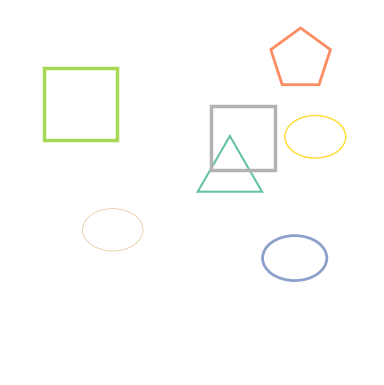[{"shape": "triangle", "thickness": 1.5, "radius": 0.48, "center": [0.597, 0.55]}, {"shape": "pentagon", "thickness": 2, "radius": 0.41, "center": [0.781, 0.846]}, {"shape": "oval", "thickness": 2, "radius": 0.42, "center": [0.765, 0.33]}, {"shape": "square", "thickness": 2.5, "radius": 0.47, "center": [0.209, 0.73]}, {"shape": "oval", "thickness": 1, "radius": 0.39, "center": [0.819, 0.645]}, {"shape": "oval", "thickness": 0.5, "radius": 0.39, "center": [0.293, 0.403]}, {"shape": "square", "thickness": 2.5, "radius": 0.42, "center": [0.63, 0.64]}]